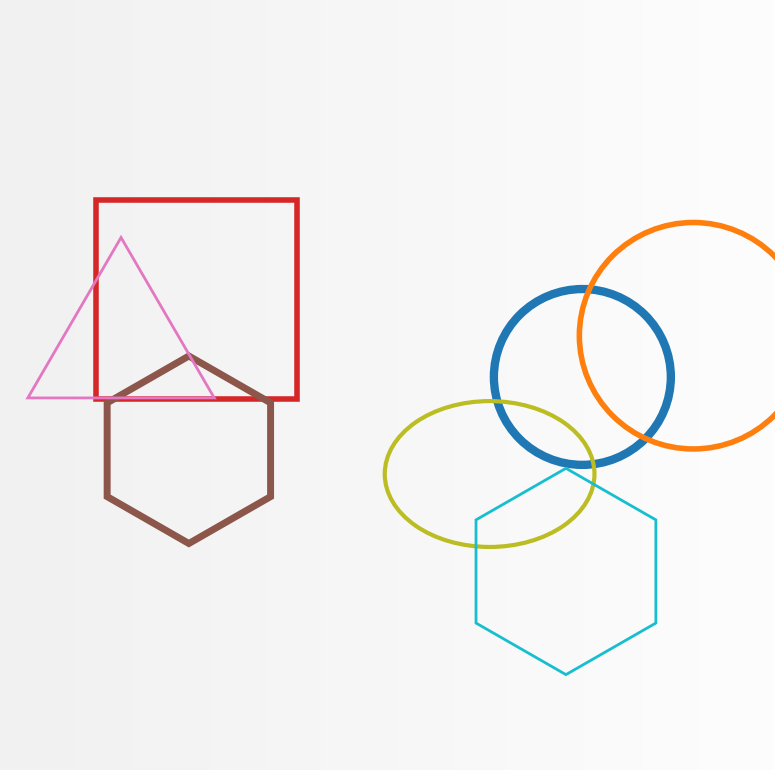[{"shape": "circle", "thickness": 3, "radius": 0.57, "center": [0.751, 0.51]}, {"shape": "circle", "thickness": 2, "radius": 0.74, "center": [0.895, 0.564]}, {"shape": "square", "thickness": 2, "radius": 0.65, "center": [0.254, 0.611]}, {"shape": "hexagon", "thickness": 2.5, "radius": 0.61, "center": [0.244, 0.416]}, {"shape": "triangle", "thickness": 1, "radius": 0.69, "center": [0.156, 0.553]}, {"shape": "oval", "thickness": 1.5, "radius": 0.68, "center": [0.632, 0.384]}, {"shape": "hexagon", "thickness": 1, "radius": 0.67, "center": [0.73, 0.258]}]